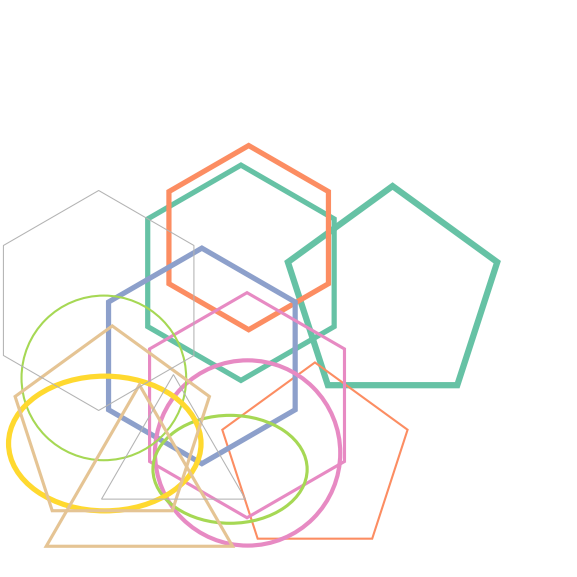[{"shape": "hexagon", "thickness": 2.5, "radius": 0.93, "center": [0.417, 0.527]}, {"shape": "pentagon", "thickness": 3, "radius": 0.95, "center": [0.68, 0.486]}, {"shape": "pentagon", "thickness": 1, "radius": 0.84, "center": [0.545, 0.203]}, {"shape": "hexagon", "thickness": 2.5, "radius": 0.8, "center": [0.431, 0.588]}, {"shape": "hexagon", "thickness": 2.5, "radius": 0.93, "center": [0.35, 0.383]}, {"shape": "hexagon", "thickness": 1.5, "radius": 0.97, "center": [0.428, 0.297]}, {"shape": "circle", "thickness": 2, "radius": 0.8, "center": [0.429, 0.215]}, {"shape": "oval", "thickness": 1.5, "radius": 0.67, "center": [0.398, 0.186]}, {"shape": "circle", "thickness": 1, "radius": 0.71, "center": [0.18, 0.345]}, {"shape": "oval", "thickness": 2.5, "radius": 0.83, "center": [0.181, 0.231]}, {"shape": "triangle", "thickness": 1.5, "radius": 0.93, "center": [0.241, 0.146]}, {"shape": "pentagon", "thickness": 1.5, "radius": 0.88, "center": [0.194, 0.258]}, {"shape": "triangle", "thickness": 0.5, "radius": 0.72, "center": [0.3, 0.207]}, {"shape": "hexagon", "thickness": 0.5, "radius": 0.95, "center": [0.171, 0.479]}]